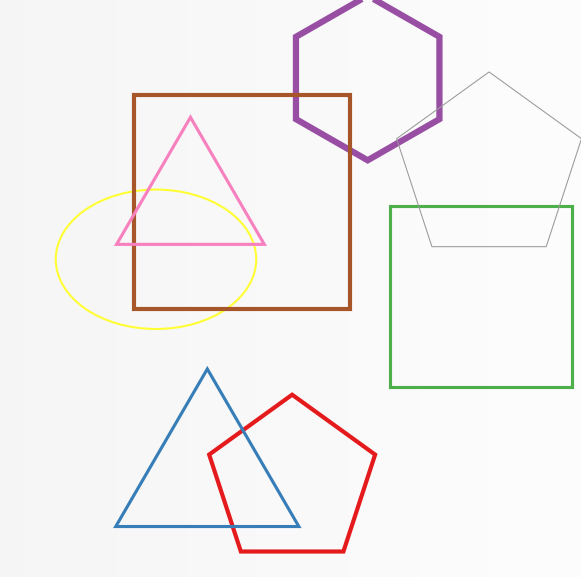[{"shape": "pentagon", "thickness": 2, "radius": 0.75, "center": [0.503, 0.166]}, {"shape": "triangle", "thickness": 1.5, "radius": 0.91, "center": [0.357, 0.178]}, {"shape": "square", "thickness": 1.5, "radius": 0.78, "center": [0.828, 0.485]}, {"shape": "hexagon", "thickness": 3, "radius": 0.71, "center": [0.633, 0.864]}, {"shape": "oval", "thickness": 1, "radius": 0.86, "center": [0.268, 0.55]}, {"shape": "square", "thickness": 2, "radius": 0.93, "center": [0.416, 0.65]}, {"shape": "triangle", "thickness": 1.5, "radius": 0.73, "center": [0.328, 0.649]}, {"shape": "pentagon", "thickness": 0.5, "radius": 0.84, "center": [0.841, 0.707]}]